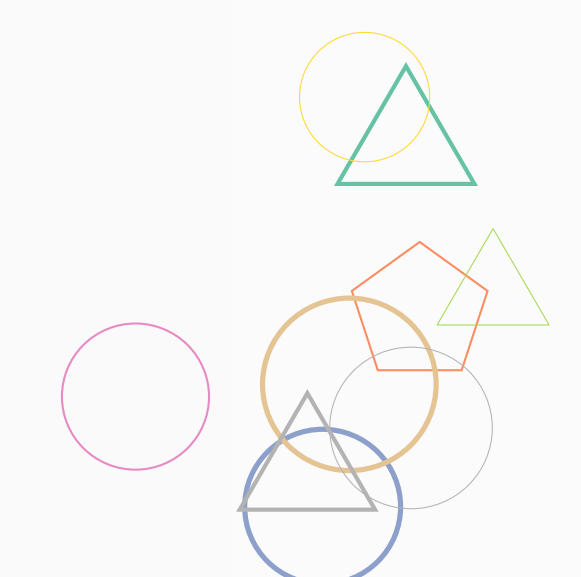[{"shape": "triangle", "thickness": 2, "radius": 0.68, "center": [0.698, 0.749]}, {"shape": "pentagon", "thickness": 1, "radius": 0.61, "center": [0.722, 0.457]}, {"shape": "circle", "thickness": 2.5, "radius": 0.67, "center": [0.555, 0.122]}, {"shape": "circle", "thickness": 1, "radius": 0.63, "center": [0.233, 0.312]}, {"shape": "triangle", "thickness": 0.5, "radius": 0.56, "center": [0.848, 0.492]}, {"shape": "circle", "thickness": 0.5, "radius": 0.56, "center": [0.627, 0.831]}, {"shape": "circle", "thickness": 2.5, "radius": 0.75, "center": [0.601, 0.334]}, {"shape": "triangle", "thickness": 2, "radius": 0.67, "center": [0.529, 0.184]}, {"shape": "circle", "thickness": 0.5, "radius": 0.7, "center": [0.707, 0.258]}]